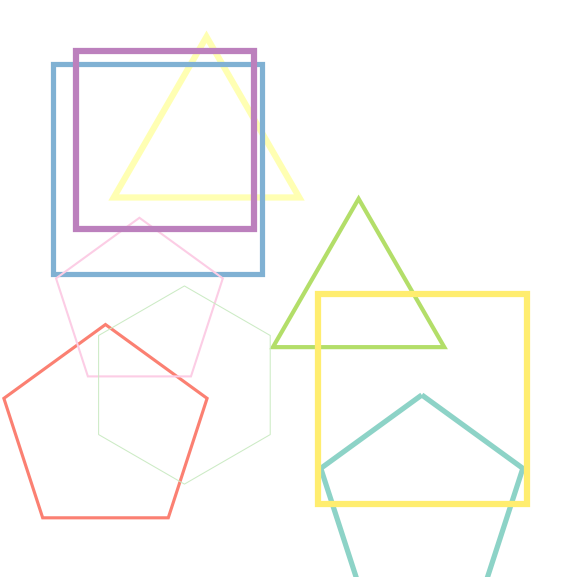[{"shape": "pentagon", "thickness": 2.5, "radius": 0.92, "center": [0.73, 0.131]}, {"shape": "triangle", "thickness": 3, "radius": 0.93, "center": [0.358, 0.75]}, {"shape": "pentagon", "thickness": 1.5, "radius": 0.93, "center": [0.183, 0.252]}, {"shape": "square", "thickness": 2.5, "radius": 0.91, "center": [0.272, 0.707]}, {"shape": "triangle", "thickness": 2, "radius": 0.86, "center": [0.621, 0.484]}, {"shape": "pentagon", "thickness": 1, "radius": 0.76, "center": [0.241, 0.47]}, {"shape": "square", "thickness": 3, "radius": 0.77, "center": [0.286, 0.757]}, {"shape": "hexagon", "thickness": 0.5, "radius": 0.86, "center": [0.319, 0.332]}, {"shape": "square", "thickness": 3, "radius": 0.91, "center": [0.732, 0.309]}]